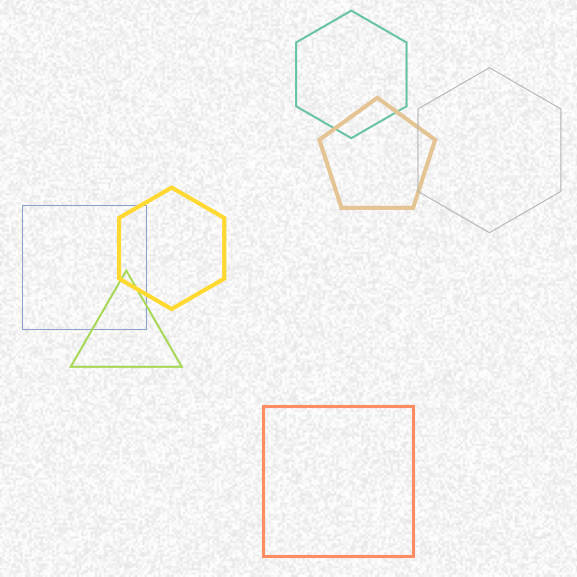[{"shape": "hexagon", "thickness": 1, "radius": 0.55, "center": [0.608, 0.87]}, {"shape": "square", "thickness": 1.5, "radius": 0.65, "center": [0.585, 0.166]}, {"shape": "square", "thickness": 0.5, "radius": 0.54, "center": [0.145, 0.536]}, {"shape": "triangle", "thickness": 1, "radius": 0.56, "center": [0.219, 0.42]}, {"shape": "hexagon", "thickness": 2, "radius": 0.53, "center": [0.297, 0.569]}, {"shape": "pentagon", "thickness": 2, "radius": 0.53, "center": [0.653, 0.724]}, {"shape": "hexagon", "thickness": 0.5, "radius": 0.71, "center": [0.848, 0.739]}]